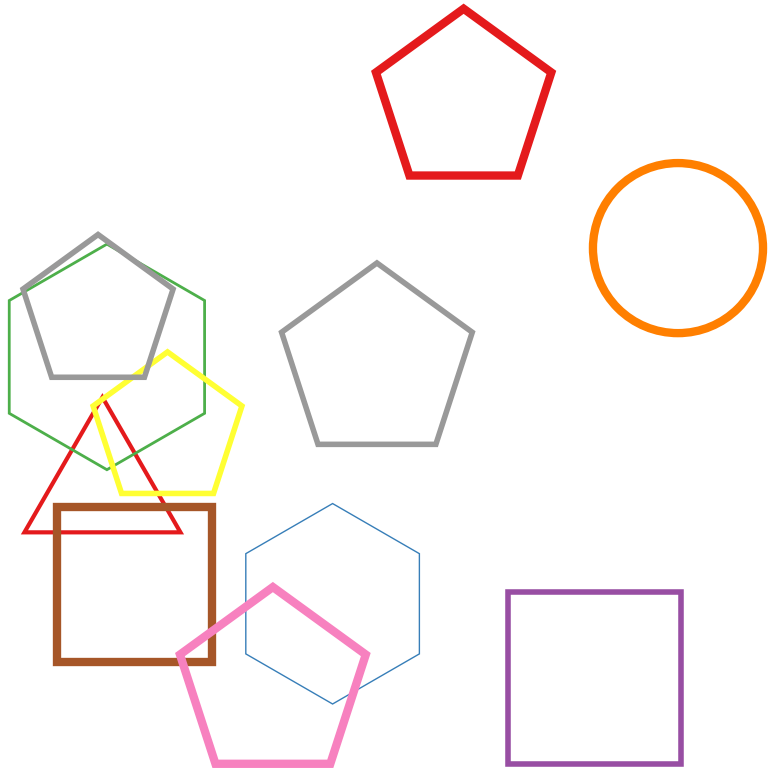[{"shape": "pentagon", "thickness": 3, "radius": 0.6, "center": [0.602, 0.869]}, {"shape": "triangle", "thickness": 1.5, "radius": 0.58, "center": [0.133, 0.367]}, {"shape": "hexagon", "thickness": 0.5, "radius": 0.65, "center": [0.432, 0.216]}, {"shape": "hexagon", "thickness": 1, "radius": 0.73, "center": [0.139, 0.536]}, {"shape": "square", "thickness": 2, "radius": 0.56, "center": [0.772, 0.119]}, {"shape": "circle", "thickness": 3, "radius": 0.55, "center": [0.881, 0.678]}, {"shape": "pentagon", "thickness": 2, "radius": 0.51, "center": [0.218, 0.441]}, {"shape": "square", "thickness": 3, "radius": 0.5, "center": [0.175, 0.241]}, {"shape": "pentagon", "thickness": 3, "radius": 0.63, "center": [0.354, 0.111]}, {"shape": "pentagon", "thickness": 2, "radius": 0.65, "center": [0.49, 0.528]}, {"shape": "pentagon", "thickness": 2, "radius": 0.51, "center": [0.127, 0.593]}]